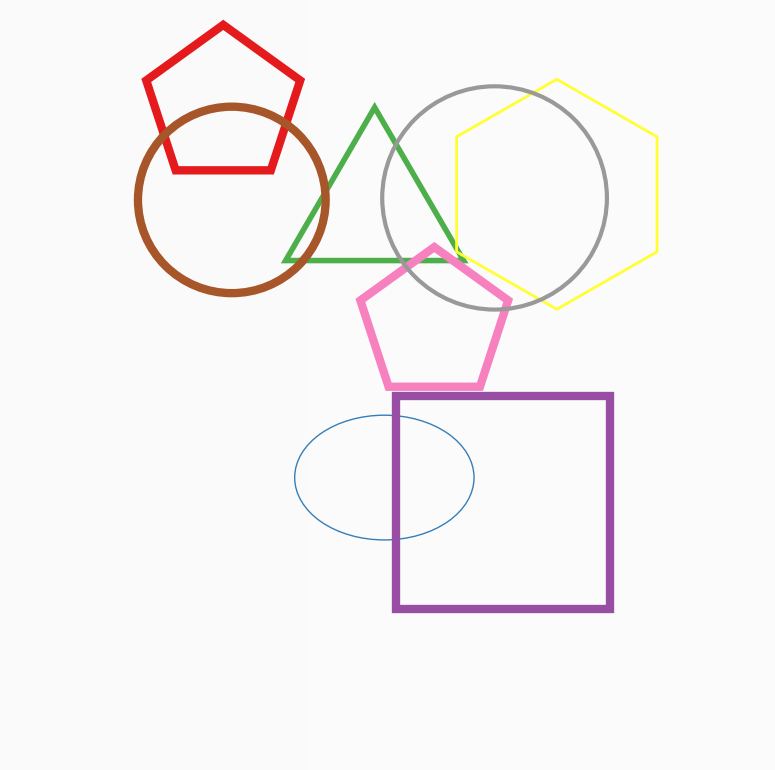[{"shape": "pentagon", "thickness": 3, "radius": 0.52, "center": [0.288, 0.863]}, {"shape": "oval", "thickness": 0.5, "radius": 0.58, "center": [0.496, 0.38]}, {"shape": "triangle", "thickness": 2, "radius": 0.66, "center": [0.483, 0.728]}, {"shape": "square", "thickness": 3, "radius": 0.69, "center": [0.649, 0.348]}, {"shape": "hexagon", "thickness": 1, "radius": 0.75, "center": [0.718, 0.748]}, {"shape": "circle", "thickness": 3, "radius": 0.61, "center": [0.299, 0.74]}, {"shape": "pentagon", "thickness": 3, "radius": 0.5, "center": [0.56, 0.579]}, {"shape": "circle", "thickness": 1.5, "radius": 0.72, "center": [0.638, 0.743]}]